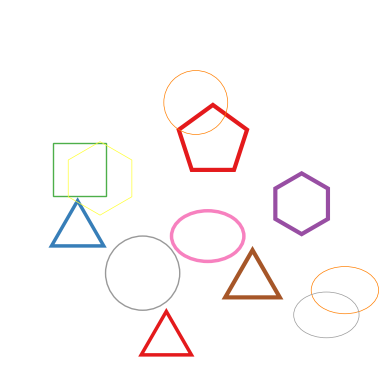[{"shape": "pentagon", "thickness": 3, "radius": 0.47, "center": [0.553, 0.634]}, {"shape": "triangle", "thickness": 2.5, "radius": 0.38, "center": [0.432, 0.116]}, {"shape": "triangle", "thickness": 2.5, "radius": 0.39, "center": [0.202, 0.4]}, {"shape": "square", "thickness": 1, "radius": 0.35, "center": [0.206, 0.56]}, {"shape": "hexagon", "thickness": 3, "radius": 0.39, "center": [0.784, 0.471]}, {"shape": "oval", "thickness": 0.5, "radius": 0.44, "center": [0.896, 0.246]}, {"shape": "circle", "thickness": 0.5, "radius": 0.41, "center": [0.508, 0.734]}, {"shape": "hexagon", "thickness": 0.5, "radius": 0.48, "center": [0.26, 0.537]}, {"shape": "triangle", "thickness": 3, "radius": 0.41, "center": [0.656, 0.269]}, {"shape": "oval", "thickness": 2.5, "radius": 0.47, "center": [0.539, 0.387]}, {"shape": "circle", "thickness": 1, "radius": 0.48, "center": [0.37, 0.291]}, {"shape": "oval", "thickness": 0.5, "radius": 0.42, "center": [0.848, 0.182]}]